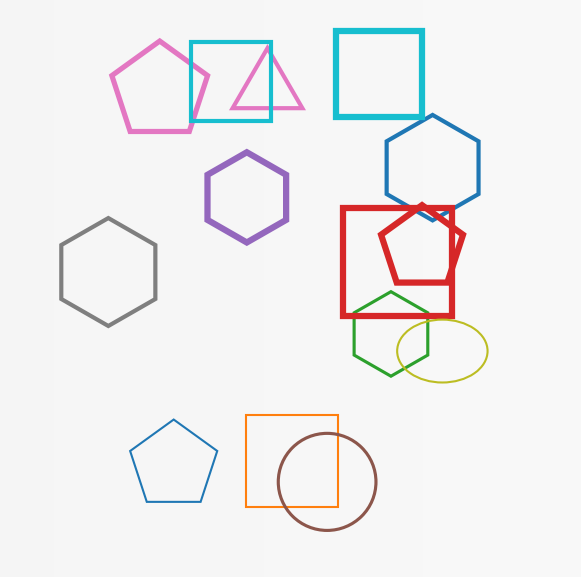[{"shape": "hexagon", "thickness": 2, "radius": 0.46, "center": [0.744, 0.709]}, {"shape": "pentagon", "thickness": 1, "radius": 0.39, "center": [0.299, 0.194]}, {"shape": "square", "thickness": 1, "radius": 0.39, "center": [0.503, 0.201]}, {"shape": "hexagon", "thickness": 1.5, "radius": 0.37, "center": [0.673, 0.421]}, {"shape": "pentagon", "thickness": 3, "radius": 0.37, "center": [0.726, 0.57]}, {"shape": "square", "thickness": 3, "radius": 0.47, "center": [0.684, 0.546]}, {"shape": "hexagon", "thickness": 3, "radius": 0.39, "center": [0.425, 0.657]}, {"shape": "circle", "thickness": 1.5, "radius": 0.42, "center": [0.563, 0.165]}, {"shape": "pentagon", "thickness": 2.5, "radius": 0.43, "center": [0.275, 0.841]}, {"shape": "triangle", "thickness": 2, "radius": 0.35, "center": [0.46, 0.846]}, {"shape": "hexagon", "thickness": 2, "radius": 0.47, "center": [0.186, 0.528]}, {"shape": "oval", "thickness": 1, "radius": 0.39, "center": [0.761, 0.391]}, {"shape": "square", "thickness": 2, "radius": 0.34, "center": [0.398, 0.859]}, {"shape": "square", "thickness": 3, "radius": 0.37, "center": [0.652, 0.871]}]